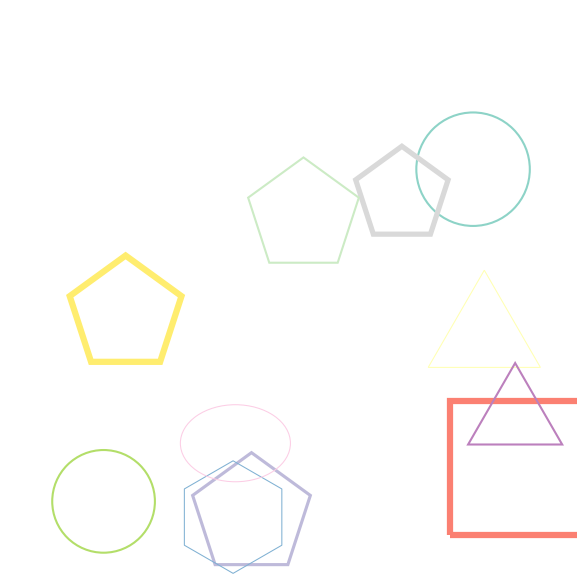[{"shape": "circle", "thickness": 1, "radius": 0.49, "center": [0.819, 0.706]}, {"shape": "triangle", "thickness": 0.5, "radius": 0.56, "center": [0.839, 0.419]}, {"shape": "pentagon", "thickness": 1.5, "radius": 0.54, "center": [0.435, 0.108]}, {"shape": "square", "thickness": 3, "radius": 0.58, "center": [0.895, 0.189]}, {"shape": "hexagon", "thickness": 0.5, "radius": 0.49, "center": [0.404, 0.104]}, {"shape": "circle", "thickness": 1, "radius": 0.44, "center": [0.179, 0.131]}, {"shape": "oval", "thickness": 0.5, "radius": 0.48, "center": [0.408, 0.232]}, {"shape": "pentagon", "thickness": 2.5, "radius": 0.42, "center": [0.696, 0.662]}, {"shape": "triangle", "thickness": 1, "radius": 0.47, "center": [0.892, 0.276]}, {"shape": "pentagon", "thickness": 1, "radius": 0.5, "center": [0.526, 0.626]}, {"shape": "pentagon", "thickness": 3, "radius": 0.51, "center": [0.217, 0.455]}]